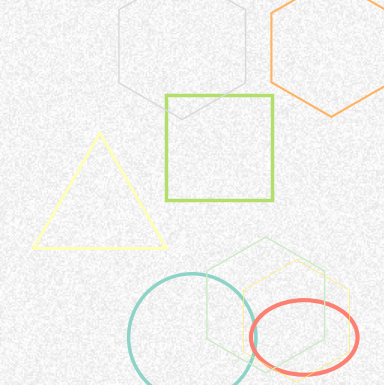[{"shape": "circle", "thickness": 2.5, "radius": 0.83, "center": [0.499, 0.124]}, {"shape": "triangle", "thickness": 2, "radius": 1.0, "center": [0.26, 0.454]}, {"shape": "oval", "thickness": 3, "radius": 0.69, "center": [0.79, 0.124]}, {"shape": "hexagon", "thickness": 1.5, "radius": 0.9, "center": [0.861, 0.876]}, {"shape": "square", "thickness": 2.5, "radius": 0.68, "center": [0.568, 0.616]}, {"shape": "hexagon", "thickness": 1, "radius": 0.95, "center": [0.473, 0.88]}, {"shape": "hexagon", "thickness": 1, "radius": 0.88, "center": [0.69, 0.208]}, {"shape": "hexagon", "thickness": 0.5, "radius": 0.8, "center": [0.77, 0.166]}]